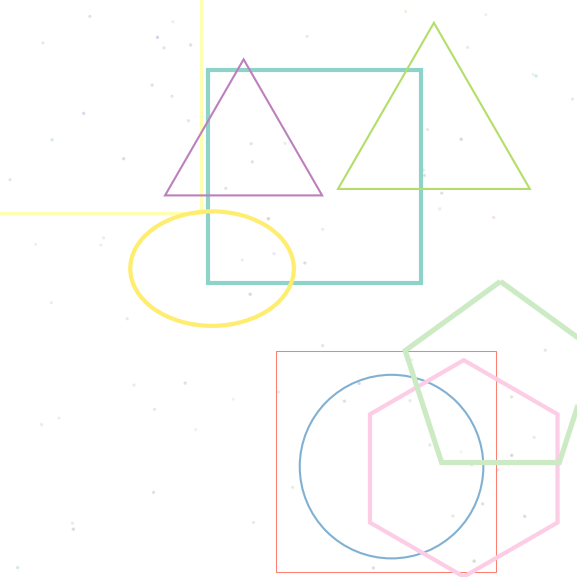[{"shape": "square", "thickness": 2, "radius": 0.92, "center": [0.544, 0.694]}, {"shape": "square", "thickness": 1.5, "radius": 0.99, "center": [0.151, 0.828]}, {"shape": "square", "thickness": 0.5, "radius": 0.95, "center": [0.668, 0.2]}, {"shape": "circle", "thickness": 1, "radius": 0.79, "center": [0.678, 0.191]}, {"shape": "triangle", "thickness": 1, "radius": 0.96, "center": [0.751, 0.768]}, {"shape": "hexagon", "thickness": 2, "radius": 0.94, "center": [0.803, 0.188]}, {"shape": "triangle", "thickness": 1, "radius": 0.79, "center": [0.422, 0.739]}, {"shape": "pentagon", "thickness": 2.5, "radius": 0.87, "center": [0.867, 0.338]}, {"shape": "oval", "thickness": 2, "radius": 0.71, "center": [0.367, 0.534]}]